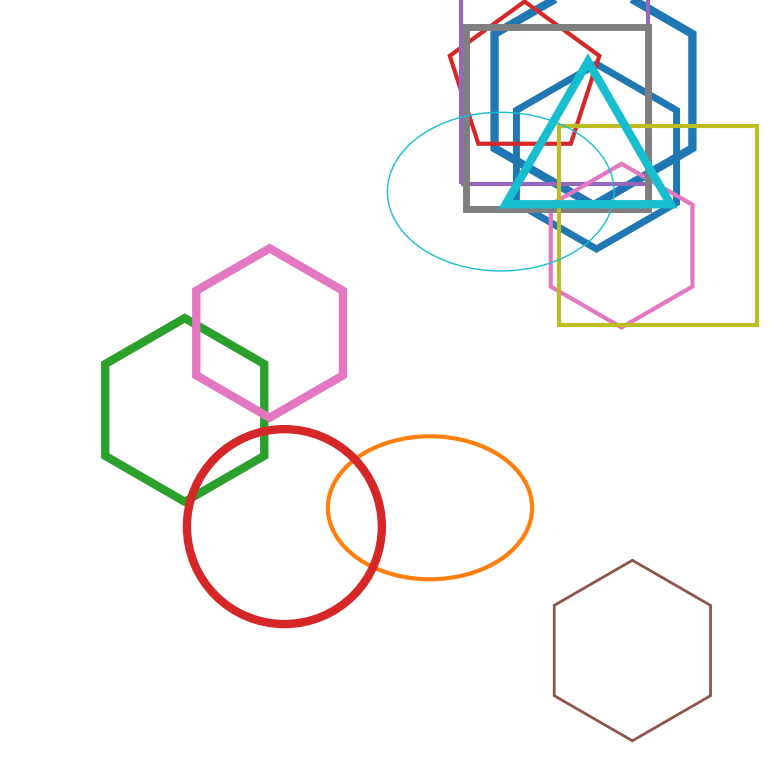[{"shape": "hexagon", "thickness": 3, "radius": 0.74, "center": [0.771, 0.882]}, {"shape": "hexagon", "thickness": 2.5, "radius": 0.6, "center": [0.775, 0.797]}, {"shape": "oval", "thickness": 1.5, "radius": 0.66, "center": [0.558, 0.341]}, {"shape": "hexagon", "thickness": 3, "radius": 0.6, "center": [0.24, 0.468]}, {"shape": "circle", "thickness": 3, "radius": 0.63, "center": [0.369, 0.316]}, {"shape": "pentagon", "thickness": 1.5, "radius": 0.51, "center": [0.681, 0.896]}, {"shape": "square", "thickness": 1.5, "radius": 0.61, "center": [0.721, 0.882]}, {"shape": "hexagon", "thickness": 1, "radius": 0.59, "center": [0.821, 0.155]}, {"shape": "hexagon", "thickness": 1.5, "radius": 0.53, "center": [0.807, 0.681]}, {"shape": "hexagon", "thickness": 3, "radius": 0.55, "center": [0.35, 0.567]}, {"shape": "square", "thickness": 2.5, "radius": 0.59, "center": [0.723, 0.847]}, {"shape": "square", "thickness": 1.5, "radius": 0.65, "center": [0.855, 0.707]}, {"shape": "triangle", "thickness": 3, "radius": 0.62, "center": [0.764, 0.797]}, {"shape": "oval", "thickness": 0.5, "radius": 0.74, "center": [0.65, 0.751]}]